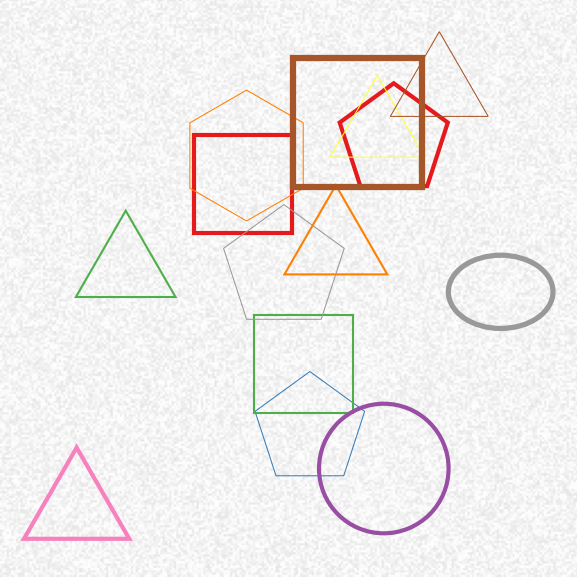[{"shape": "pentagon", "thickness": 2, "radius": 0.49, "center": [0.682, 0.757]}, {"shape": "square", "thickness": 2, "radius": 0.42, "center": [0.42, 0.681]}, {"shape": "pentagon", "thickness": 0.5, "radius": 0.5, "center": [0.537, 0.256]}, {"shape": "triangle", "thickness": 1, "radius": 0.5, "center": [0.218, 0.535]}, {"shape": "square", "thickness": 1, "radius": 0.43, "center": [0.525, 0.369]}, {"shape": "circle", "thickness": 2, "radius": 0.56, "center": [0.665, 0.188]}, {"shape": "hexagon", "thickness": 0.5, "radius": 0.57, "center": [0.427, 0.73]}, {"shape": "triangle", "thickness": 1, "radius": 0.51, "center": [0.582, 0.575]}, {"shape": "triangle", "thickness": 0.5, "radius": 0.47, "center": [0.653, 0.774]}, {"shape": "square", "thickness": 3, "radius": 0.56, "center": [0.619, 0.788]}, {"shape": "triangle", "thickness": 0.5, "radius": 0.49, "center": [0.761, 0.847]}, {"shape": "triangle", "thickness": 2, "radius": 0.53, "center": [0.133, 0.119]}, {"shape": "oval", "thickness": 2.5, "radius": 0.45, "center": [0.867, 0.494]}, {"shape": "pentagon", "thickness": 0.5, "radius": 0.55, "center": [0.492, 0.535]}]